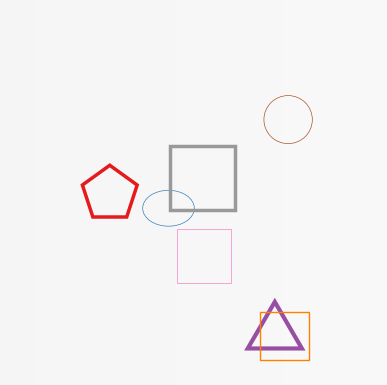[{"shape": "pentagon", "thickness": 2.5, "radius": 0.37, "center": [0.283, 0.496]}, {"shape": "oval", "thickness": 0.5, "radius": 0.33, "center": [0.435, 0.459]}, {"shape": "triangle", "thickness": 3, "radius": 0.4, "center": [0.709, 0.135]}, {"shape": "square", "thickness": 1, "radius": 0.31, "center": [0.735, 0.127]}, {"shape": "circle", "thickness": 0.5, "radius": 0.31, "center": [0.744, 0.689]}, {"shape": "square", "thickness": 0.5, "radius": 0.35, "center": [0.526, 0.335]}, {"shape": "square", "thickness": 2.5, "radius": 0.42, "center": [0.522, 0.537]}]